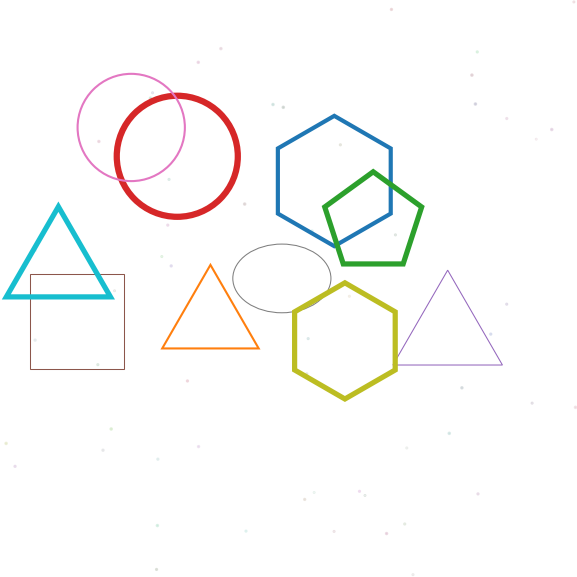[{"shape": "hexagon", "thickness": 2, "radius": 0.56, "center": [0.579, 0.686]}, {"shape": "triangle", "thickness": 1, "radius": 0.48, "center": [0.364, 0.444]}, {"shape": "pentagon", "thickness": 2.5, "radius": 0.44, "center": [0.646, 0.613]}, {"shape": "circle", "thickness": 3, "radius": 0.52, "center": [0.307, 0.729]}, {"shape": "triangle", "thickness": 0.5, "radius": 0.55, "center": [0.775, 0.422]}, {"shape": "square", "thickness": 0.5, "radius": 0.41, "center": [0.133, 0.442]}, {"shape": "circle", "thickness": 1, "radius": 0.46, "center": [0.227, 0.778]}, {"shape": "oval", "thickness": 0.5, "radius": 0.42, "center": [0.488, 0.517]}, {"shape": "hexagon", "thickness": 2.5, "radius": 0.5, "center": [0.597, 0.409]}, {"shape": "triangle", "thickness": 2.5, "radius": 0.52, "center": [0.101, 0.537]}]